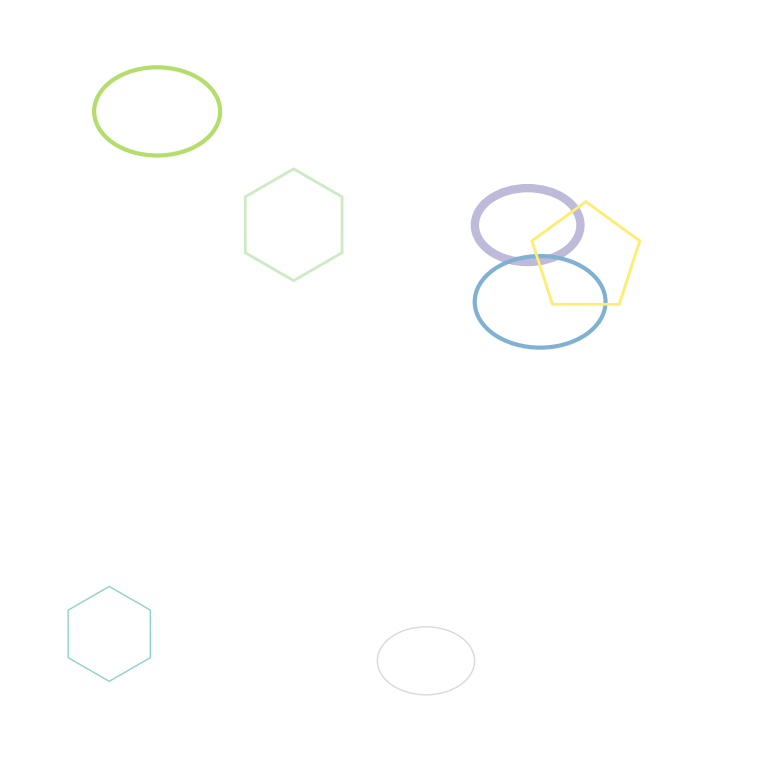[{"shape": "hexagon", "thickness": 0.5, "radius": 0.31, "center": [0.142, 0.177]}, {"shape": "oval", "thickness": 3, "radius": 0.34, "center": [0.685, 0.708]}, {"shape": "oval", "thickness": 1.5, "radius": 0.42, "center": [0.701, 0.608]}, {"shape": "oval", "thickness": 1.5, "radius": 0.41, "center": [0.204, 0.855]}, {"shape": "oval", "thickness": 0.5, "radius": 0.32, "center": [0.553, 0.142]}, {"shape": "hexagon", "thickness": 1, "radius": 0.36, "center": [0.381, 0.708]}, {"shape": "pentagon", "thickness": 1, "radius": 0.37, "center": [0.761, 0.664]}]